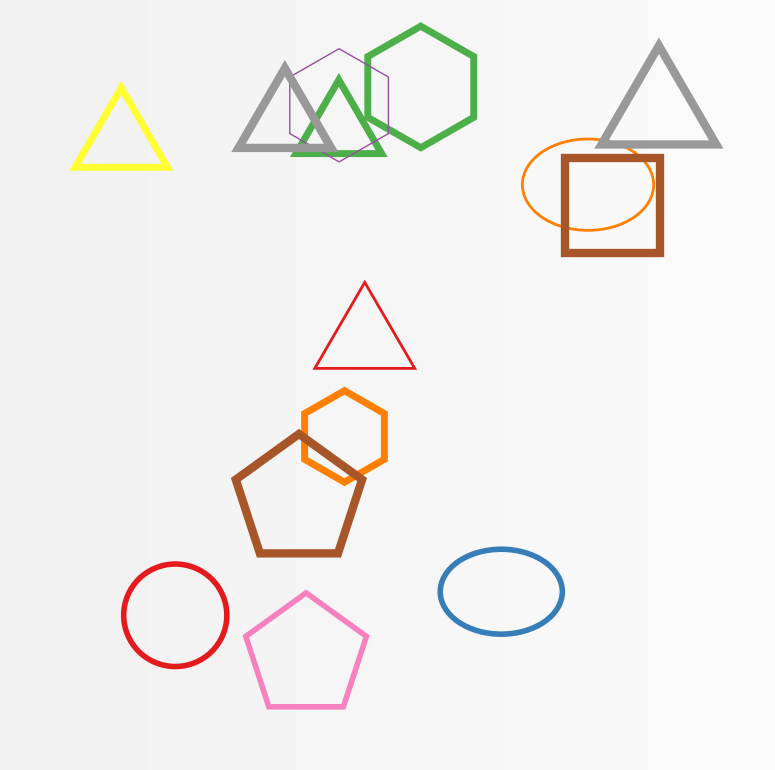[{"shape": "triangle", "thickness": 1, "radius": 0.37, "center": [0.471, 0.559]}, {"shape": "circle", "thickness": 2, "radius": 0.33, "center": [0.226, 0.201]}, {"shape": "oval", "thickness": 2, "radius": 0.39, "center": [0.647, 0.232]}, {"shape": "hexagon", "thickness": 2.5, "radius": 0.39, "center": [0.543, 0.887]}, {"shape": "triangle", "thickness": 2.5, "radius": 0.32, "center": [0.437, 0.832]}, {"shape": "hexagon", "thickness": 0.5, "radius": 0.37, "center": [0.438, 0.863]}, {"shape": "hexagon", "thickness": 2.5, "radius": 0.3, "center": [0.444, 0.433]}, {"shape": "oval", "thickness": 1, "radius": 0.42, "center": [0.759, 0.76]}, {"shape": "triangle", "thickness": 2.5, "radius": 0.34, "center": [0.156, 0.817]}, {"shape": "pentagon", "thickness": 3, "radius": 0.43, "center": [0.386, 0.351]}, {"shape": "square", "thickness": 3, "radius": 0.31, "center": [0.791, 0.733]}, {"shape": "pentagon", "thickness": 2, "radius": 0.41, "center": [0.395, 0.148]}, {"shape": "triangle", "thickness": 3, "radius": 0.43, "center": [0.85, 0.855]}, {"shape": "triangle", "thickness": 3, "radius": 0.35, "center": [0.368, 0.842]}]